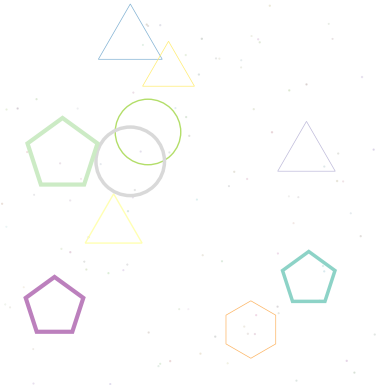[{"shape": "pentagon", "thickness": 2.5, "radius": 0.36, "center": [0.802, 0.275]}, {"shape": "triangle", "thickness": 1, "radius": 0.43, "center": [0.295, 0.411]}, {"shape": "triangle", "thickness": 0.5, "radius": 0.43, "center": [0.796, 0.598]}, {"shape": "triangle", "thickness": 0.5, "radius": 0.48, "center": [0.338, 0.894]}, {"shape": "hexagon", "thickness": 0.5, "radius": 0.37, "center": [0.652, 0.144]}, {"shape": "circle", "thickness": 1, "radius": 0.43, "center": [0.384, 0.657]}, {"shape": "circle", "thickness": 2.5, "radius": 0.45, "center": [0.338, 0.581]}, {"shape": "pentagon", "thickness": 3, "radius": 0.39, "center": [0.142, 0.202]}, {"shape": "pentagon", "thickness": 3, "radius": 0.48, "center": [0.162, 0.598]}, {"shape": "triangle", "thickness": 0.5, "radius": 0.39, "center": [0.438, 0.815]}]